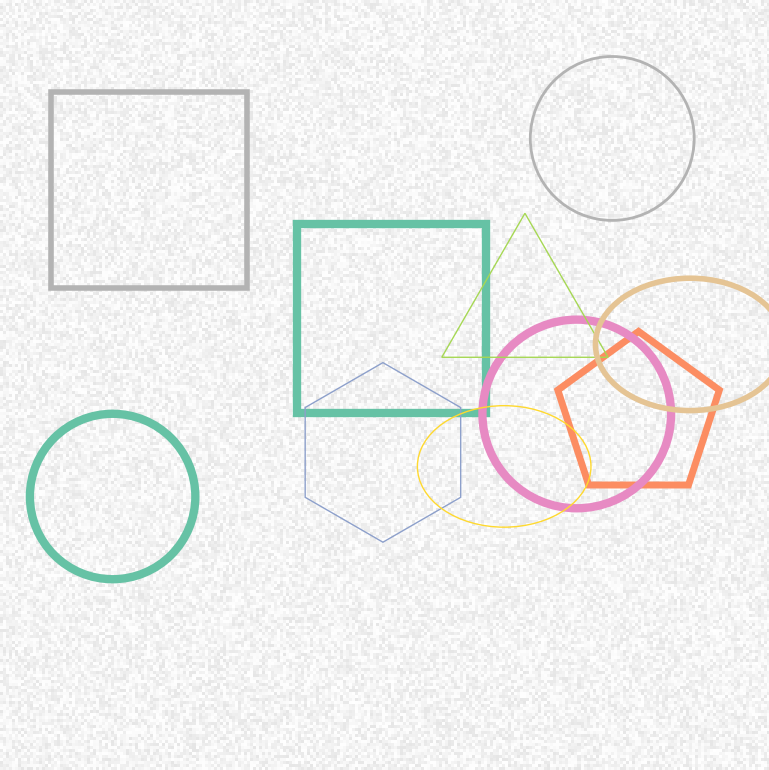[{"shape": "circle", "thickness": 3, "radius": 0.54, "center": [0.146, 0.355]}, {"shape": "square", "thickness": 3, "radius": 0.61, "center": [0.509, 0.586]}, {"shape": "pentagon", "thickness": 2.5, "radius": 0.55, "center": [0.829, 0.459]}, {"shape": "hexagon", "thickness": 0.5, "radius": 0.58, "center": [0.497, 0.412]}, {"shape": "circle", "thickness": 3, "radius": 0.61, "center": [0.749, 0.462]}, {"shape": "triangle", "thickness": 0.5, "radius": 0.62, "center": [0.682, 0.598]}, {"shape": "oval", "thickness": 0.5, "radius": 0.56, "center": [0.655, 0.394]}, {"shape": "oval", "thickness": 2, "radius": 0.61, "center": [0.896, 0.553]}, {"shape": "square", "thickness": 2, "radius": 0.64, "center": [0.193, 0.753]}, {"shape": "circle", "thickness": 1, "radius": 0.53, "center": [0.795, 0.82]}]